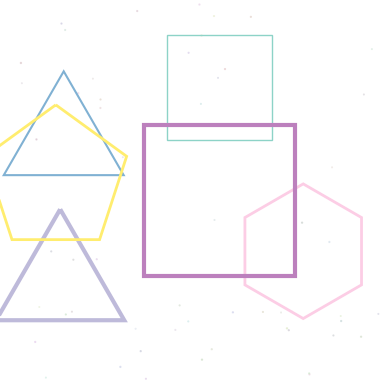[{"shape": "square", "thickness": 1, "radius": 0.68, "center": [0.571, 0.772]}, {"shape": "triangle", "thickness": 3, "radius": 0.96, "center": [0.156, 0.264]}, {"shape": "triangle", "thickness": 1.5, "radius": 0.9, "center": [0.165, 0.635]}, {"shape": "hexagon", "thickness": 2, "radius": 0.87, "center": [0.788, 0.347]}, {"shape": "square", "thickness": 3, "radius": 0.98, "center": [0.569, 0.479]}, {"shape": "pentagon", "thickness": 2, "radius": 0.97, "center": [0.145, 0.534]}]